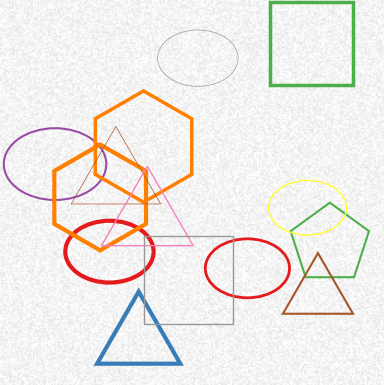[{"shape": "oval", "thickness": 3, "radius": 0.57, "center": [0.284, 0.346]}, {"shape": "oval", "thickness": 2, "radius": 0.55, "center": [0.643, 0.303]}, {"shape": "triangle", "thickness": 3, "radius": 0.62, "center": [0.36, 0.118]}, {"shape": "square", "thickness": 2.5, "radius": 0.54, "center": [0.81, 0.888]}, {"shape": "pentagon", "thickness": 1.5, "radius": 0.54, "center": [0.857, 0.367]}, {"shape": "oval", "thickness": 1.5, "radius": 0.67, "center": [0.143, 0.574]}, {"shape": "hexagon", "thickness": 2.5, "radius": 0.72, "center": [0.373, 0.619]}, {"shape": "hexagon", "thickness": 3, "radius": 0.69, "center": [0.26, 0.487]}, {"shape": "oval", "thickness": 1, "radius": 0.51, "center": [0.799, 0.46]}, {"shape": "triangle", "thickness": 0.5, "radius": 0.67, "center": [0.301, 0.537]}, {"shape": "triangle", "thickness": 1.5, "radius": 0.53, "center": [0.826, 0.238]}, {"shape": "triangle", "thickness": 1, "radius": 0.69, "center": [0.383, 0.431]}, {"shape": "square", "thickness": 1, "radius": 0.58, "center": [0.49, 0.273]}, {"shape": "oval", "thickness": 0.5, "radius": 0.52, "center": [0.514, 0.849]}]